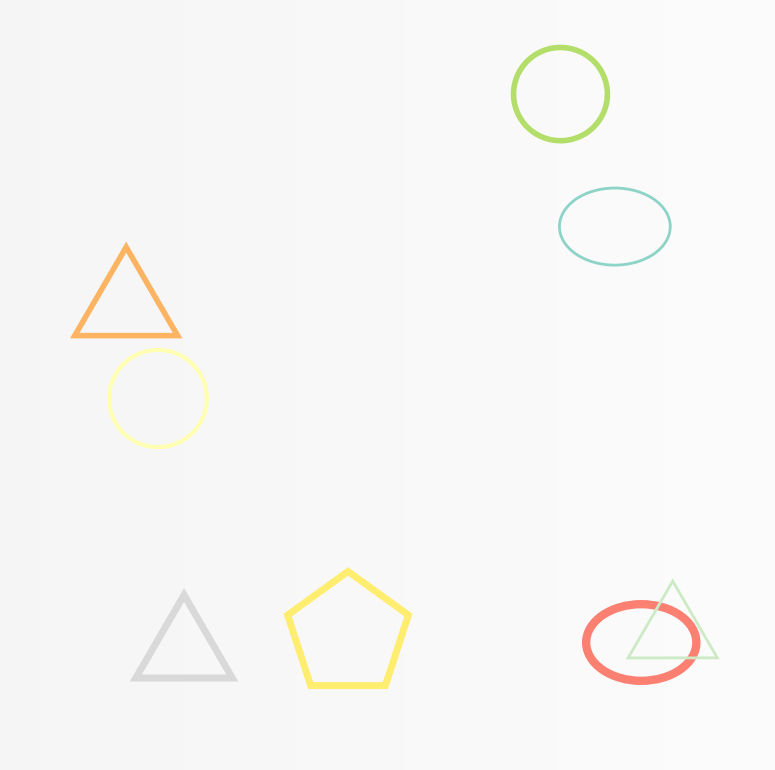[{"shape": "oval", "thickness": 1, "radius": 0.36, "center": [0.793, 0.706]}, {"shape": "circle", "thickness": 1.5, "radius": 0.32, "center": [0.204, 0.482]}, {"shape": "oval", "thickness": 3, "radius": 0.36, "center": [0.827, 0.166]}, {"shape": "triangle", "thickness": 2, "radius": 0.38, "center": [0.163, 0.602]}, {"shape": "circle", "thickness": 2, "radius": 0.3, "center": [0.723, 0.878]}, {"shape": "triangle", "thickness": 2.5, "radius": 0.36, "center": [0.237, 0.155]}, {"shape": "triangle", "thickness": 1, "radius": 0.33, "center": [0.868, 0.179]}, {"shape": "pentagon", "thickness": 2.5, "radius": 0.41, "center": [0.449, 0.176]}]